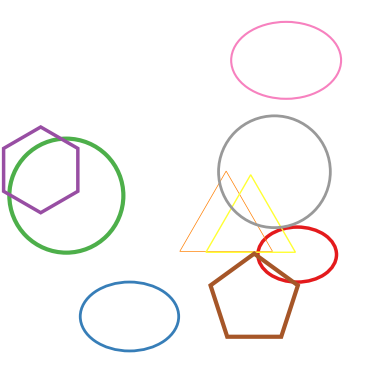[{"shape": "oval", "thickness": 2.5, "radius": 0.51, "center": [0.772, 0.339]}, {"shape": "oval", "thickness": 2, "radius": 0.64, "center": [0.336, 0.178]}, {"shape": "circle", "thickness": 3, "radius": 0.74, "center": [0.172, 0.492]}, {"shape": "hexagon", "thickness": 2.5, "radius": 0.56, "center": [0.106, 0.559]}, {"shape": "triangle", "thickness": 0.5, "radius": 0.7, "center": [0.587, 0.417]}, {"shape": "triangle", "thickness": 1, "radius": 0.67, "center": [0.651, 0.412]}, {"shape": "pentagon", "thickness": 3, "radius": 0.6, "center": [0.66, 0.222]}, {"shape": "oval", "thickness": 1.5, "radius": 0.71, "center": [0.743, 0.843]}, {"shape": "circle", "thickness": 2, "radius": 0.73, "center": [0.713, 0.554]}]